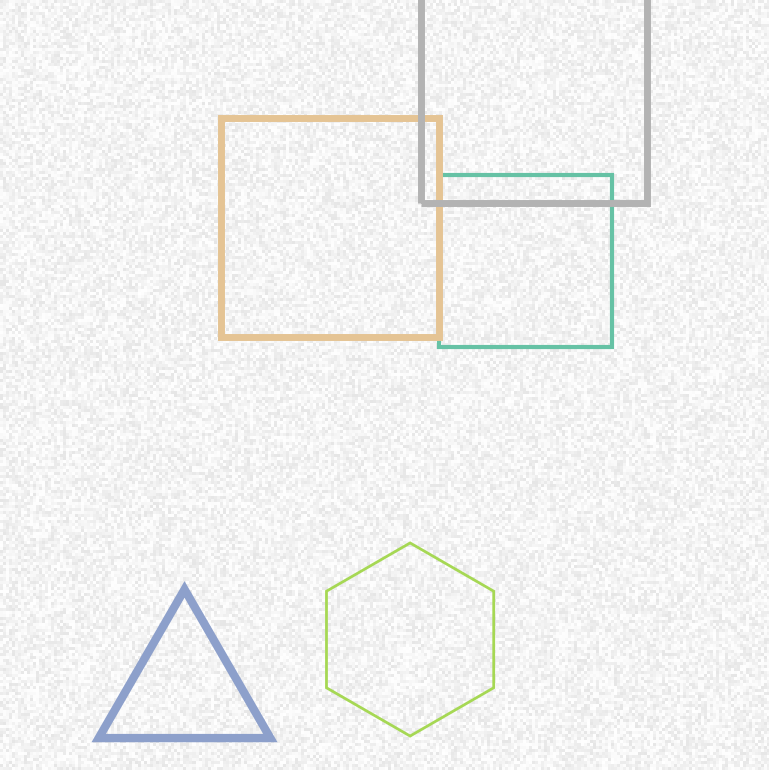[{"shape": "square", "thickness": 1.5, "radius": 0.56, "center": [0.683, 0.661]}, {"shape": "triangle", "thickness": 3, "radius": 0.64, "center": [0.24, 0.106]}, {"shape": "hexagon", "thickness": 1, "radius": 0.63, "center": [0.533, 0.169]}, {"shape": "square", "thickness": 2.5, "radius": 0.71, "center": [0.428, 0.704]}, {"shape": "square", "thickness": 2.5, "radius": 0.73, "center": [0.693, 0.883]}]